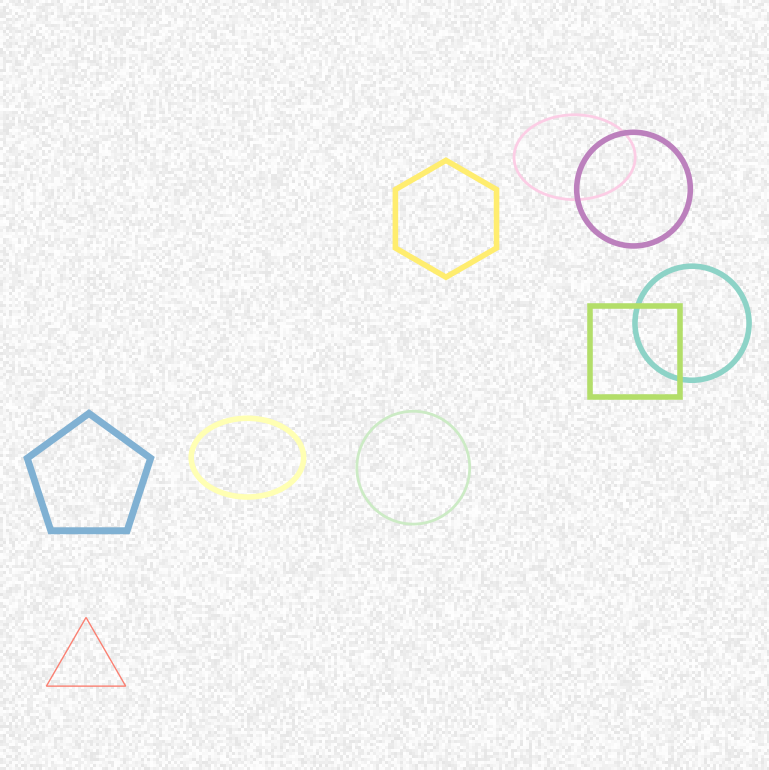[{"shape": "circle", "thickness": 2, "radius": 0.37, "center": [0.899, 0.58]}, {"shape": "oval", "thickness": 2, "radius": 0.37, "center": [0.321, 0.406]}, {"shape": "triangle", "thickness": 0.5, "radius": 0.3, "center": [0.112, 0.139]}, {"shape": "pentagon", "thickness": 2.5, "radius": 0.42, "center": [0.116, 0.379]}, {"shape": "square", "thickness": 2, "radius": 0.29, "center": [0.825, 0.544]}, {"shape": "oval", "thickness": 1, "radius": 0.39, "center": [0.746, 0.796]}, {"shape": "circle", "thickness": 2, "radius": 0.37, "center": [0.823, 0.754]}, {"shape": "circle", "thickness": 1, "radius": 0.37, "center": [0.537, 0.393]}, {"shape": "hexagon", "thickness": 2, "radius": 0.38, "center": [0.579, 0.716]}]